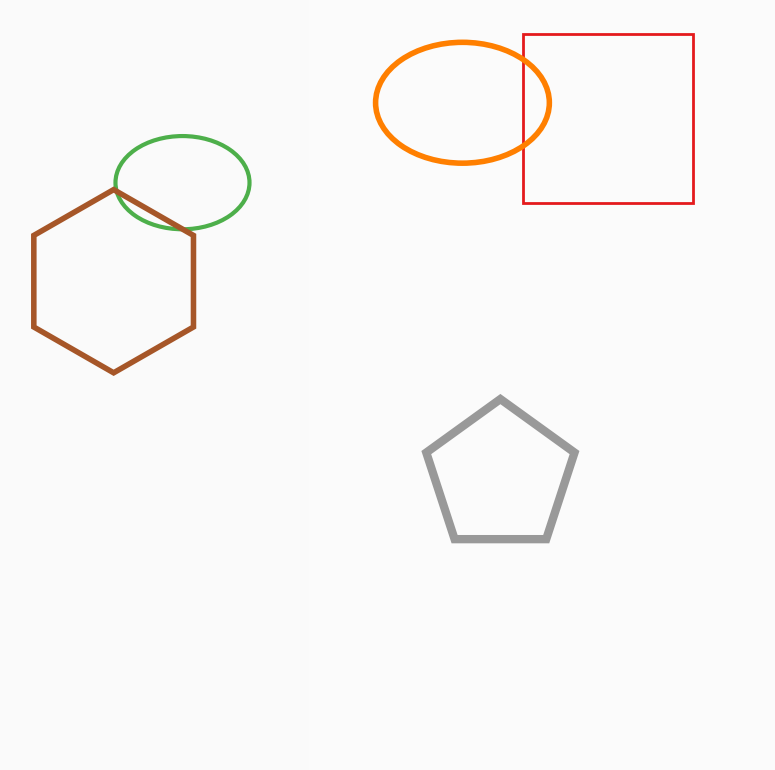[{"shape": "square", "thickness": 1, "radius": 0.55, "center": [0.784, 0.846]}, {"shape": "oval", "thickness": 1.5, "radius": 0.43, "center": [0.235, 0.763]}, {"shape": "oval", "thickness": 2, "radius": 0.56, "center": [0.597, 0.867]}, {"shape": "hexagon", "thickness": 2, "radius": 0.59, "center": [0.147, 0.635]}, {"shape": "pentagon", "thickness": 3, "radius": 0.5, "center": [0.646, 0.381]}]